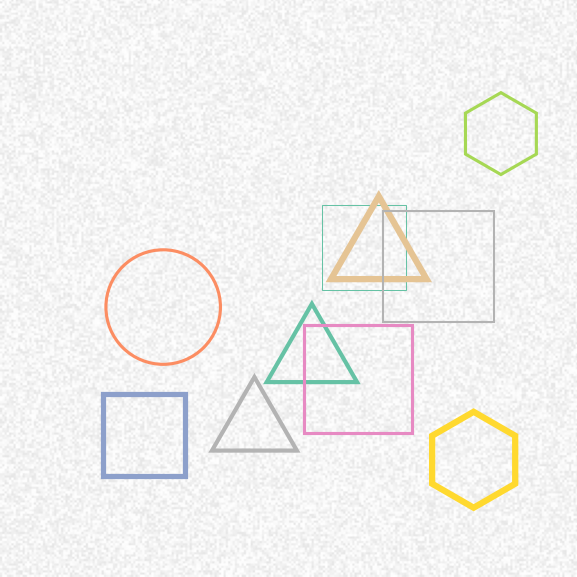[{"shape": "triangle", "thickness": 2, "radius": 0.45, "center": [0.54, 0.383]}, {"shape": "square", "thickness": 0.5, "radius": 0.37, "center": [0.63, 0.571]}, {"shape": "circle", "thickness": 1.5, "radius": 0.5, "center": [0.283, 0.467]}, {"shape": "square", "thickness": 2.5, "radius": 0.35, "center": [0.25, 0.246]}, {"shape": "square", "thickness": 1.5, "radius": 0.47, "center": [0.62, 0.343]}, {"shape": "hexagon", "thickness": 1.5, "radius": 0.35, "center": [0.867, 0.768]}, {"shape": "hexagon", "thickness": 3, "radius": 0.42, "center": [0.82, 0.203]}, {"shape": "triangle", "thickness": 3, "radius": 0.48, "center": [0.656, 0.564]}, {"shape": "triangle", "thickness": 2, "radius": 0.42, "center": [0.441, 0.261]}, {"shape": "square", "thickness": 1, "radius": 0.48, "center": [0.759, 0.537]}]